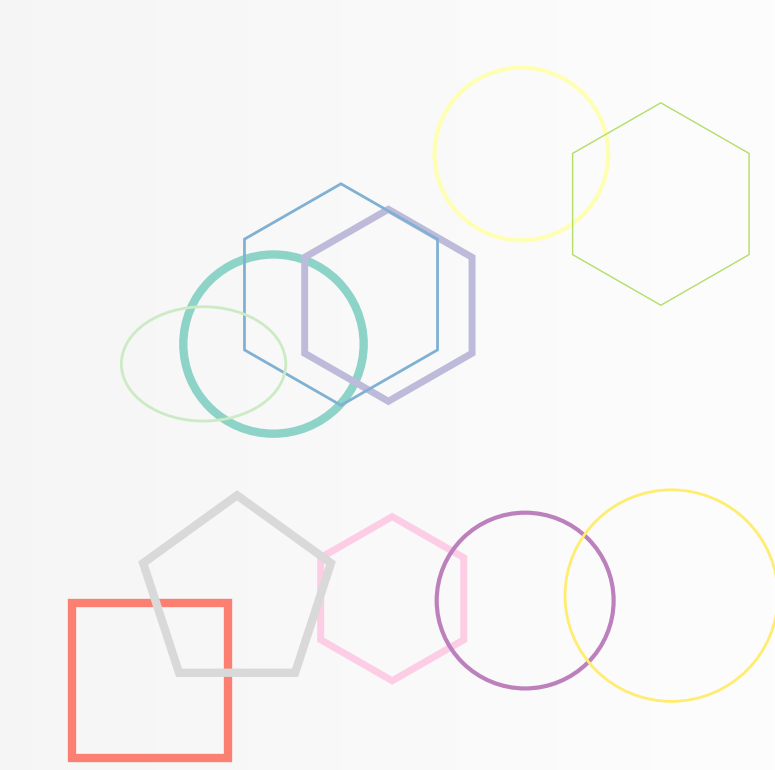[{"shape": "circle", "thickness": 3, "radius": 0.58, "center": [0.353, 0.553]}, {"shape": "circle", "thickness": 1.5, "radius": 0.56, "center": [0.673, 0.8]}, {"shape": "hexagon", "thickness": 2.5, "radius": 0.62, "center": [0.501, 0.604]}, {"shape": "square", "thickness": 3, "radius": 0.5, "center": [0.194, 0.116]}, {"shape": "hexagon", "thickness": 1, "radius": 0.72, "center": [0.44, 0.617]}, {"shape": "hexagon", "thickness": 0.5, "radius": 0.66, "center": [0.853, 0.735]}, {"shape": "hexagon", "thickness": 2.5, "radius": 0.53, "center": [0.506, 0.222]}, {"shape": "pentagon", "thickness": 3, "radius": 0.64, "center": [0.306, 0.229]}, {"shape": "circle", "thickness": 1.5, "radius": 0.57, "center": [0.678, 0.22]}, {"shape": "oval", "thickness": 1, "radius": 0.53, "center": [0.263, 0.527]}, {"shape": "circle", "thickness": 1, "radius": 0.69, "center": [0.866, 0.226]}]